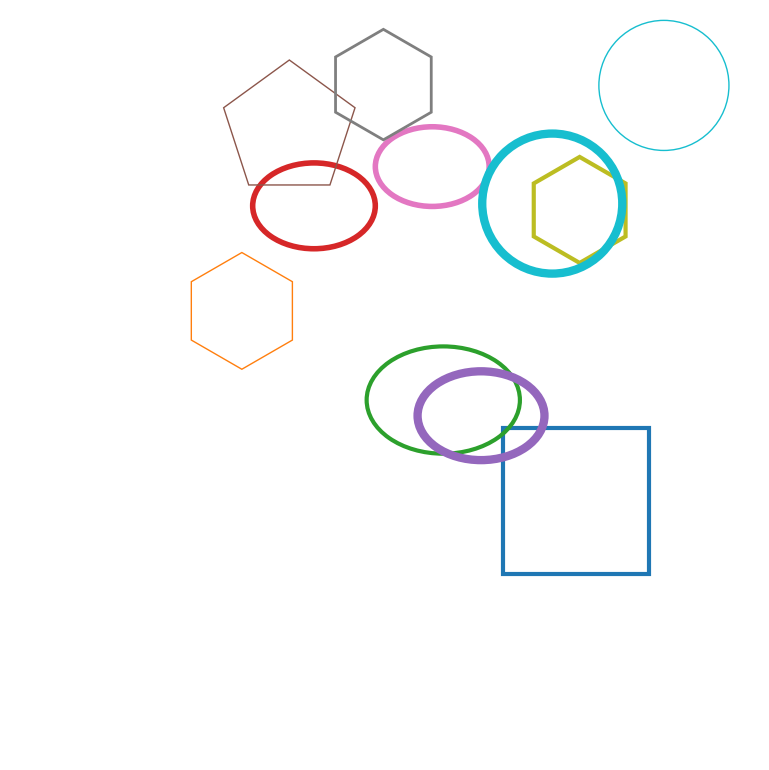[{"shape": "square", "thickness": 1.5, "radius": 0.47, "center": [0.747, 0.35]}, {"shape": "hexagon", "thickness": 0.5, "radius": 0.38, "center": [0.314, 0.596]}, {"shape": "oval", "thickness": 1.5, "radius": 0.5, "center": [0.576, 0.48]}, {"shape": "oval", "thickness": 2, "radius": 0.4, "center": [0.408, 0.733]}, {"shape": "oval", "thickness": 3, "radius": 0.41, "center": [0.625, 0.46]}, {"shape": "pentagon", "thickness": 0.5, "radius": 0.45, "center": [0.376, 0.832]}, {"shape": "oval", "thickness": 2, "radius": 0.37, "center": [0.561, 0.784]}, {"shape": "hexagon", "thickness": 1, "radius": 0.36, "center": [0.498, 0.89]}, {"shape": "hexagon", "thickness": 1.5, "radius": 0.34, "center": [0.753, 0.727]}, {"shape": "circle", "thickness": 0.5, "radius": 0.42, "center": [0.862, 0.889]}, {"shape": "circle", "thickness": 3, "radius": 0.45, "center": [0.717, 0.736]}]